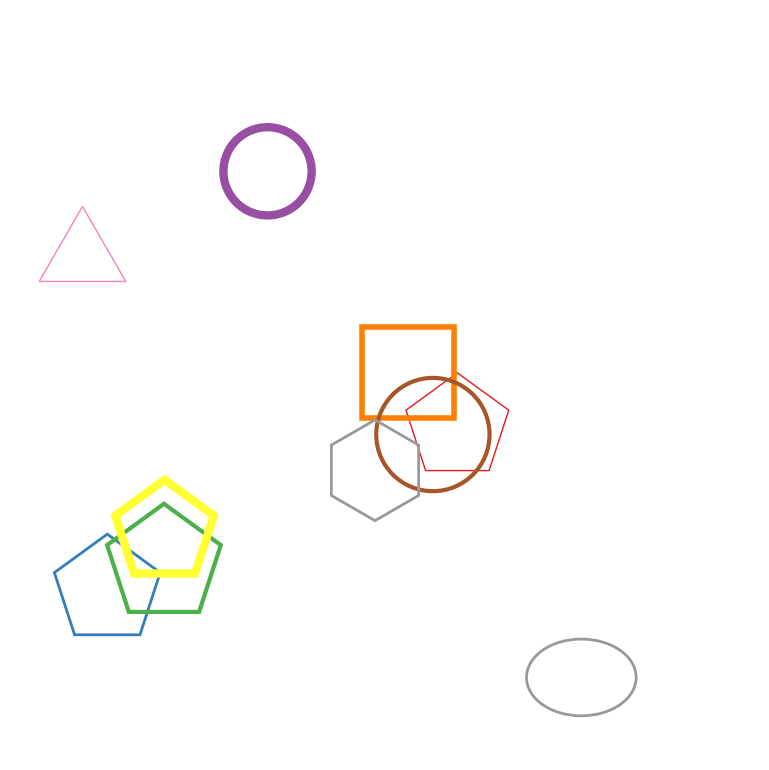[{"shape": "pentagon", "thickness": 0.5, "radius": 0.35, "center": [0.594, 0.446]}, {"shape": "pentagon", "thickness": 1, "radius": 0.36, "center": [0.139, 0.234]}, {"shape": "pentagon", "thickness": 1.5, "radius": 0.39, "center": [0.213, 0.268]}, {"shape": "circle", "thickness": 3, "radius": 0.29, "center": [0.347, 0.778]}, {"shape": "square", "thickness": 2, "radius": 0.3, "center": [0.53, 0.516]}, {"shape": "pentagon", "thickness": 3, "radius": 0.34, "center": [0.214, 0.31]}, {"shape": "circle", "thickness": 1.5, "radius": 0.37, "center": [0.562, 0.436]}, {"shape": "triangle", "thickness": 0.5, "radius": 0.32, "center": [0.107, 0.667]}, {"shape": "hexagon", "thickness": 1, "radius": 0.33, "center": [0.487, 0.389]}, {"shape": "oval", "thickness": 1, "radius": 0.36, "center": [0.755, 0.12]}]